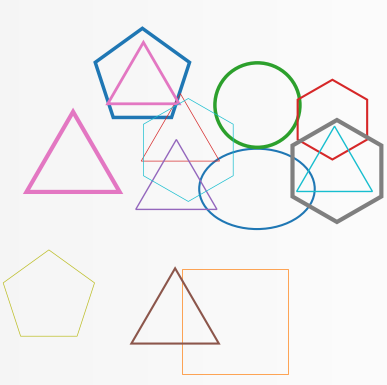[{"shape": "oval", "thickness": 1.5, "radius": 0.75, "center": [0.663, 0.509]}, {"shape": "pentagon", "thickness": 2.5, "radius": 0.64, "center": [0.367, 0.798]}, {"shape": "square", "thickness": 0.5, "radius": 0.68, "center": [0.605, 0.165]}, {"shape": "circle", "thickness": 2.5, "radius": 0.55, "center": [0.664, 0.727]}, {"shape": "hexagon", "thickness": 1.5, "radius": 0.52, "center": [0.858, 0.689]}, {"shape": "triangle", "thickness": 0.5, "radius": 0.58, "center": [0.465, 0.64]}, {"shape": "triangle", "thickness": 1, "radius": 0.6, "center": [0.455, 0.517]}, {"shape": "triangle", "thickness": 1.5, "radius": 0.65, "center": [0.452, 0.173]}, {"shape": "triangle", "thickness": 2, "radius": 0.53, "center": [0.37, 0.784]}, {"shape": "triangle", "thickness": 3, "radius": 0.69, "center": [0.189, 0.571]}, {"shape": "hexagon", "thickness": 3, "radius": 0.66, "center": [0.87, 0.556]}, {"shape": "pentagon", "thickness": 0.5, "radius": 0.62, "center": [0.126, 0.227]}, {"shape": "triangle", "thickness": 1, "radius": 0.56, "center": [0.863, 0.559]}, {"shape": "hexagon", "thickness": 0.5, "radius": 0.67, "center": [0.486, 0.61]}]